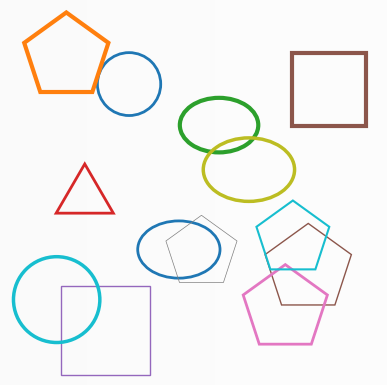[{"shape": "circle", "thickness": 2, "radius": 0.41, "center": [0.333, 0.782]}, {"shape": "oval", "thickness": 2, "radius": 0.53, "center": [0.462, 0.352]}, {"shape": "pentagon", "thickness": 3, "radius": 0.57, "center": [0.171, 0.853]}, {"shape": "oval", "thickness": 3, "radius": 0.51, "center": [0.565, 0.675]}, {"shape": "triangle", "thickness": 2, "radius": 0.43, "center": [0.219, 0.489]}, {"shape": "square", "thickness": 1, "radius": 0.57, "center": [0.272, 0.141]}, {"shape": "pentagon", "thickness": 1, "radius": 0.59, "center": [0.795, 0.303]}, {"shape": "square", "thickness": 3, "radius": 0.48, "center": [0.849, 0.767]}, {"shape": "pentagon", "thickness": 2, "radius": 0.57, "center": [0.736, 0.199]}, {"shape": "pentagon", "thickness": 0.5, "radius": 0.48, "center": [0.52, 0.344]}, {"shape": "oval", "thickness": 2.5, "radius": 0.59, "center": [0.642, 0.559]}, {"shape": "pentagon", "thickness": 1.5, "radius": 0.49, "center": [0.756, 0.38]}, {"shape": "circle", "thickness": 2.5, "radius": 0.56, "center": [0.146, 0.222]}]